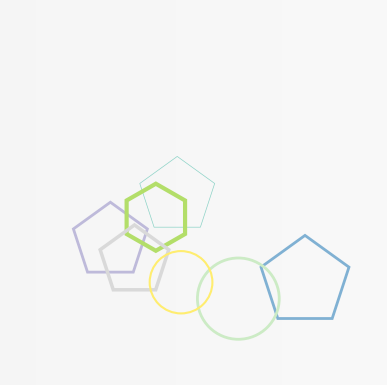[{"shape": "pentagon", "thickness": 0.5, "radius": 0.51, "center": [0.457, 0.492]}, {"shape": "pentagon", "thickness": 2, "radius": 0.5, "center": [0.285, 0.374]}, {"shape": "pentagon", "thickness": 2, "radius": 0.6, "center": [0.787, 0.269]}, {"shape": "hexagon", "thickness": 3, "radius": 0.44, "center": [0.402, 0.436]}, {"shape": "pentagon", "thickness": 2.5, "radius": 0.47, "center": [0.347, 0.323]}, {"shape": "circle", "thickness": 2, "radius": 0.53, "center": [0.615, 0.224]}, {"shape": "circle", "thickness": 1.5, "radius": 0.4, "center": [0.467, 0.267]}]